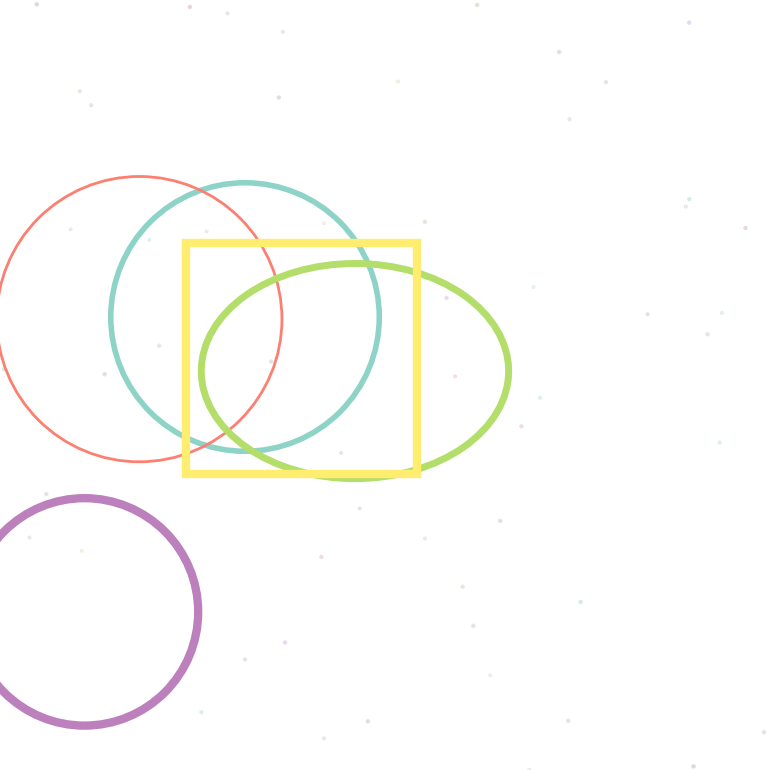[{"shape": "circle", "thickness": 2, "radius": 0.87, "center": [0.318, 0.588]}, {"shape": "circle", "thickness": 1, "radius": 0.93, "center": [0.181, 0.586]}, {"shape": "oval", "thickness": 2.5, "radius": 1.0, "center": [0.461, 0.518]}, {"shape": "circle", "thickness": 3, "radius": 0.74, "center": [0.11, 0.205]}, {"shape": "square", "thickness": 3, "radius": 0.75, "center": [0.392, 0.535]}]